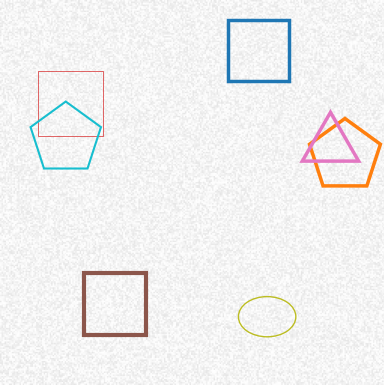[{"shape": "square", "thickness": 2.5, "radius": 0.4, "center": [0.671, 0.869]}, {"shape": "pentagon", "thickness": 2.5, "radius": 0.48, "center": [0.896, 0.595]}, {"shape": "square", "thickness": 0.5, "radius": 0.42, "center": [0.184, 0.731]}, {"shape": "square", "thickness": 3, "radius": 0.4, "center": [0.299, 0.209]}, {"shape": "triangle", "thickness": 2.5, "radius": 0.42, "center": [0.858, 0.624]}, {"shape": "oval", "thickness": 1, "radius": 0.37, "center": [0.694, 0.177]}, {"shape": "pentagon", "thickness": 1.5, "radius": 0.48, "center": [0.171, 0.64]}]